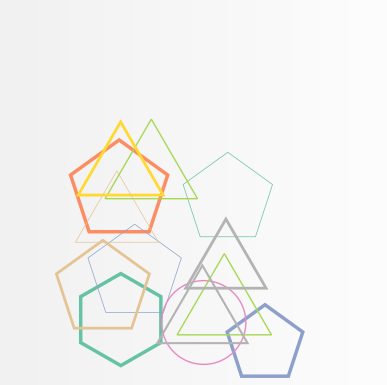[{"shape": "pentagon", "thickness": 0.5, "radius": 0.61, "center": [0.588, 0.483]}, {"shape": "hexagon", "thickness": 2.5, "radius": 0.6, "center": [0.312, 0.17]}, {"shape": "pentagon", "thickness": 2.5, "radius": 0.66, "center": [0.307, 0.505]}, {"shape": "pentagon", "thickness": 2.5, "radius": 0.51, "center": [0.684, 0.106]}, {"shape": "pentagon", "thickness": 0.5, "radius": 0.63, "center": [0.348, 0.291]}, {"shape": "circle", "thickness": 1, "radius": 0.54, "center": [0.526, 0.162]}, {"shape": "triangle", "thickness": 1, "radius": 0.69, "center": [0.391, 0.553]}, {"shape": "triangle", "thickness": 1, "radius": 0.7, "center": [0.579, 0.201]}, {"shape": "triangle", "thickness": 2, "radius": 0.63, "center": [0.311, 0.557]}, {"shape": "pentagon", "thickness": 2, "radius": 0.63, "center": [0.266, 0.25]}, {"shape": "triangle", "thickness": 0.5, "radius": 0.62, "center": [0.302, 0.433]}, {"shape": "triangle", "thickness": 1.5, "radius": 0.67, "center": [0.522, 0.176]}, {"shape": "triangle", "thickness": 2, "radius": 0.6, "center": [0.583, 0.311]}]